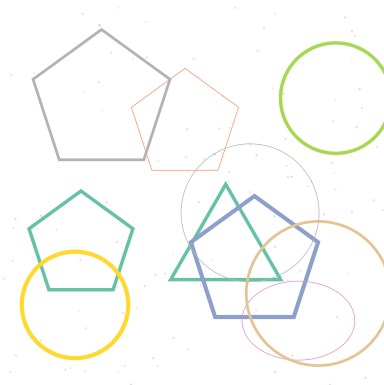[{"shape": "pentagon", "thickness": 2.5, "radius": 0.71, "center": [0.21, 0.362]}, {"shape": "triangle", "thickness": 2.5, "radius": 0.83, "center": [0.586, 0.356]}, {"shape": "pentagon", "thickness": 0.5, "radius": 0.73, "center": [0.48, 0.676]}, {"shape": "pentagon", "thickness": 3, "radius": 0.87, "center": [0.661, 0.317]}, {"shape": "oval", "thickness": 0.5, "radius": 0.73, "center": [0.775, 0.167]}, {"shape": "circle", "thickness": 2.5, "radius": 0.72, "center": [0.872, 0.745]}, {"shape": "circle", "thickness": 3, "radius": 0.69, "center": [0.195, 0.208]}, {"shape": "circle", "thickness": 2, "radius": 0.94, "center": [0.827, 0.238]}, {"shape": "pentagon", "thickness": 2, "radius": 0.93, "center": [0.264, 0.736]}, {"shape": "circle", "thickness": 0.5, "radius": 0.9, "center": [0.649, 0.447]}]